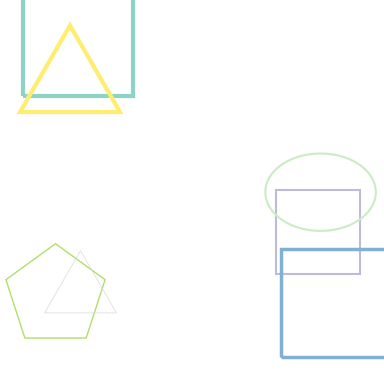[{"shape": "square", "thickness": 3, "radius": 0.71, "center": [0.203, 0.893]}, {"shape": "square", "thickness": 1.5, "radius": 0.55, "center": [0.825, 0.397]}, {"shape": "square", "thickness": 2.5, "radius": 0.7, "center": [0.869, 0.214]}, {"shape": "pentagon", "thickness": 1, "radius": 0.68, "center": [0.144, 0.232]}, {"shape": "triangle", "thickness": 0.5, "radius": 0.54, "center": [0.209, 0.241]}, {"shape": "oval", "thickness": 1.5, "radius": 0.72, "center": [0.833, 0.501]}, {"shape": "triangle", "thickness": 3, "radius": 0.75, "center": [0.182, 0.784]}]